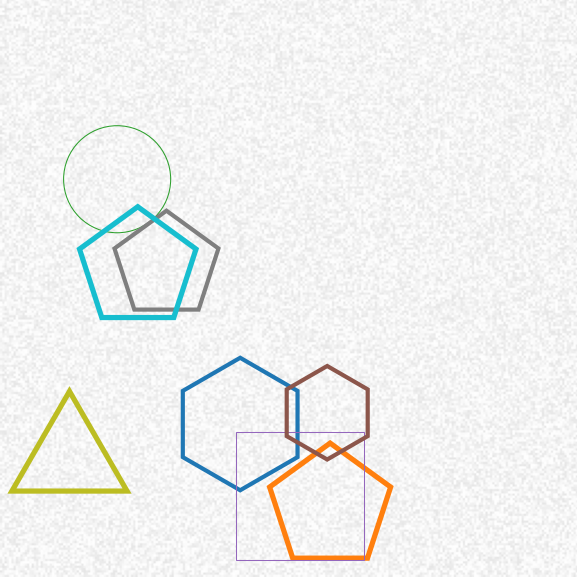[{"shape": "hexagon", "thickness": 2, "radius": 0.57, "center": [0.416, 0.265]}, {"shape": "pentagon", "thickness": 2.5, "radius": 0.55, "center": [0.572, 0.122]}, {"shape": "circle", "thickness": 0.5, "radius": 0.46, "center": [0.203, 0.689]}, {"shape": "square", "thickness": 0.5, "radius": 0.55, "center": [0.519, 0.14]}, {"shape": "hexagon", "thickness": 2, "radius": 0.4, "center": [0.567, 0.284]}, {"shape": "pentagon", "thickness": 2, "radius": 0.47, "center": [0.288, 0.54]}, {"shape": "triangle", "thickness": 2.5, "radius": 0.58, "center": [0.12, 0.206]}, {"shape": "pentagon", "thickness": 2.5, "radius": 0.53, "center": [0.239, 0.535]}]